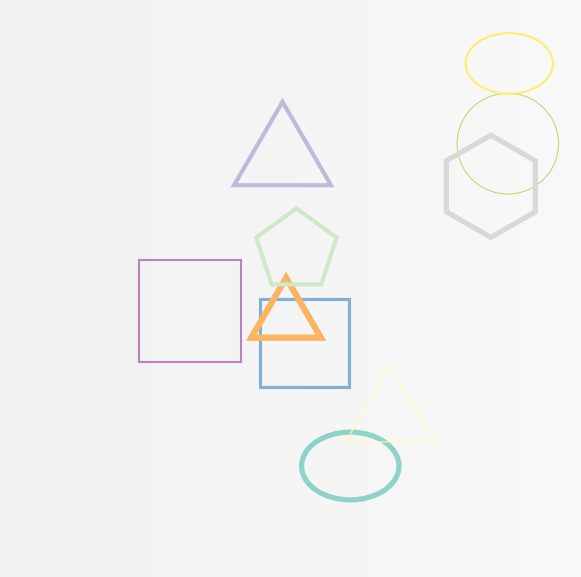[{"shape": "oval", "thickness": 2.5, "radius": 0.42, "center": [0.603, 0.192]}, {"shape": "triangle", "thickness": 0.5, "radius": 0.44, "center": [0.672, 0.278]}, {"shape": "triangle", "thickness": 2, "radius": 0.48, "center": [0.486, 0.727]}, {"shape": "square", "thickness": 1.5, "radius": 0.38, "center": [0.524, 0.406]}, {"shape": "triangle", "thickness": 3, "radius": 0.35, "center": [0.492, 0.449]}, {"shape": "circle", "thickness": 0.5, "radius": 0.44, "center": [0.874, 0.75]}, {"shape": "hexagon", "thickness": 2.5, "radius": 0.44, "center": [0.844, 0.677]}, {"shape": "square", "thickness": 1, "radius": 0.44, "center": [0.327, 0.46]}, {"shape": "pentagon", "thickness": 2, "radius": 0.36, "center": [0.51, 0.565]}, {"shape": "oval", "thickness": 1, "radius": 0.38, "center": [0.876, 0.889]}]